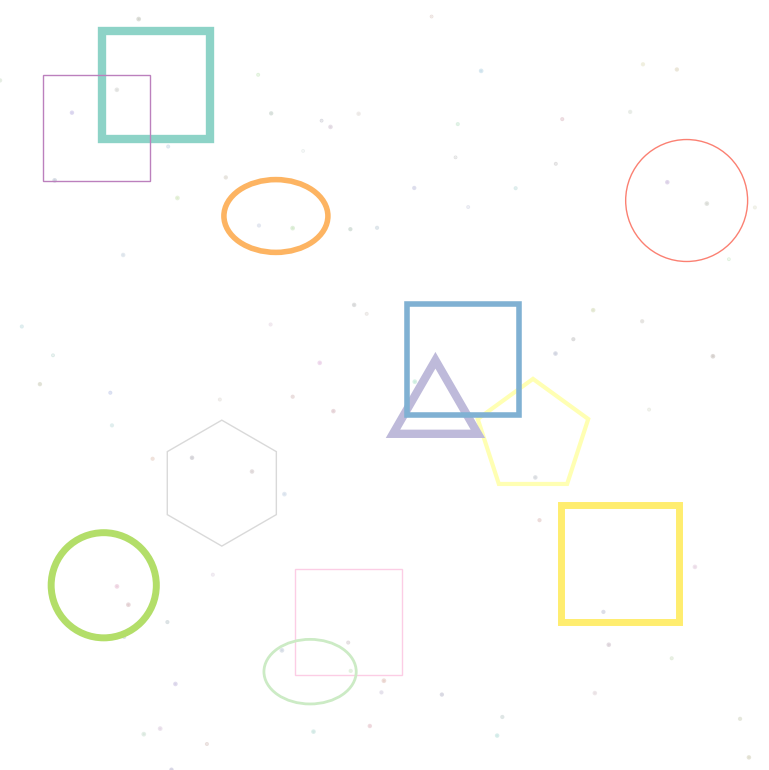[{"shape": "square", "thickness": 3, "radius": 0.35, "center": [0.203, 0.889]}, {"shape": "pentagon", "thickness": 1.5, "radius": 0.38, "center": [0.692, 0.433]}, {"shape": "triangle", "thickness": 3, "radius": 0.32, "center": [0.565, 0.468]}, {"shape": "circle", "thickness": 0.5, "radius": 0.4, "center": [0.892, 0.74]}, {"shape": "square", "thickness": 2, "radius": 0.36, "center": [0.601, 0.533]}, {"shape": "oval", "thickness": 2, "radius": 0.34, "center": [0.358, 0.719]}, {"shape": "circle", "thickness": 2.5, "radius": 0.34, "center": [0.135, 0.24]}, {"shape": "square", "thickness": 0.5, "radius": 0.35, "center": [0.452, 0.192]}, {"shape": "hexagon", "thickness": 0.5, "radius": 0.41, "center": [0.288, 0.373]}, {"shape": "square", "thickness": 0.5, "radius": 0.35, "center": [0.125, 0.834]}, {"shape": "oval", "thickness": 1, "radius": 0.3, "center": [0.403, 0.128]}, {"shape": "square", "thickness": 2.5, "radius": 0.38, "center": [0.805, 0.268]}]